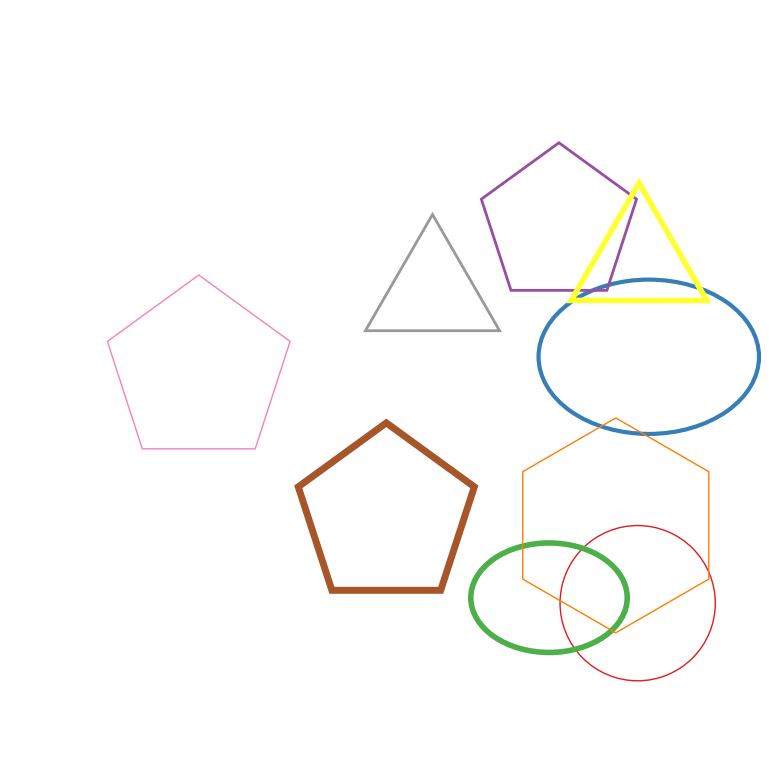[{"shape": "circle", "thickness": 0.5, "radius": 0.5, "center": [0.828, 0.217]}, {"shape": "oval", "thickness": 1.5, "radius": 0.72, "center": [0.843, 0.537]}, {"shape": "oval", "thickness": 2, "radius": 0.51, "center": [0.713, 0.224]}, {"shape": "pentagon", "thickness": 1, "radius": 0.53, "center": [0.726, 0.709]}, {"shape": "hexagon", "thickness": 0.5, "radius": 0.7, "center": [0.8, 0.318]}, {"shape": "triangle", "thickness": 2, "radius": 0.51, "center": [0.83, 0.661]}, {"shape": "pentagon", "thickness": 2.5, "radius": 0.6, "center": [0.502, 0.331]}, {"shape": "pentagon", "thickness": 0.5, "radius": 0.62, "center": [0.258, 0.518]}, {"shape": "triangle", "thickness": 1, "radius": 0.5, "center": [0.562, 0.621]}]